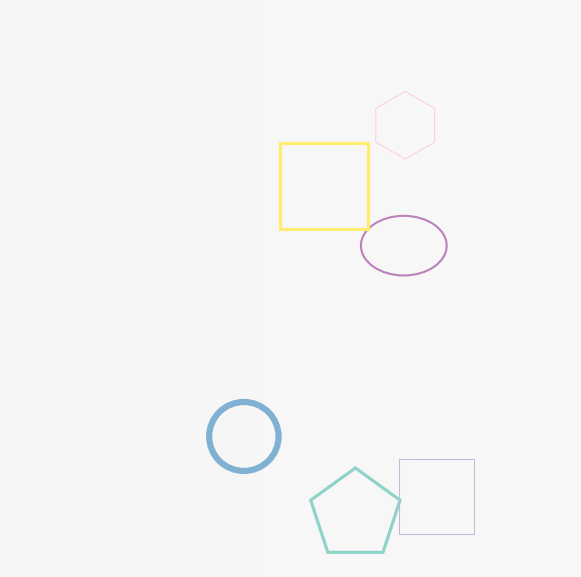[{"shape": "pentagon", "thickness": 1.5, "radius": 0.4, "center": [0.611, 0.108]}, {"shape": "square", "thickness": 0.5, "radius": 0.32, "center": [0.752, 0.14]}, {"shape": "circle", "thickness": 3, "radius": 0.3, "center": [0.42, 0.243]}, {"shape": "hexagon", "thickness": 0.5, "radius": 0.29, "center": [0.697, 0.782]}, {"shape": "oval", "thickness": 1, "radius": 0.37, "center": [0.695, 0.574]}, {"shape": "square", "thickness": 1.5, "radius": 0.37, "center": [0.557, 0.677]}]